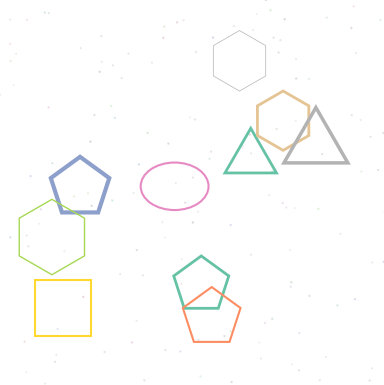[{"shape": "triangle", "thickness": 2, "radius": 0.39, "center": [0.651, 0.589]}, {"shape": "pentagon", "thickness": 2, "radius": 0.38, "center": [0.523, 0.26]}, {"shape": "pentagon", "thickness": 1.5, "radius": 0.39, "center": [0.55, 0.176]}, {"shape": "pentagon", "thickness": 3, "radius": 0.4, "center": [0.208, 0.513]}, {"shape": "oval", "thickness": 1.5, "radius": 0.44, "center": [0.454, 0.516]}, {"shape": "hexagon", "thickness": 1, "radius": 0.49, "center": [0.135, 0.384]}, {"shape": "square", "thickness": 1.5, "radius": 0.36, "center": [0.164, 0.2]}, {"shape": "hexagon", "thickness": 2, "radius": 0.39, "center": [0.735, 0.687]}, {"shape": "hexagon", "thickness": 0.5, "radius": 0.39, "center": [0.622, 0.842]}, {"shape": "triangle", "thickness": 2.5, "radius": 0.48, "center": [0.82, 0.625]}]